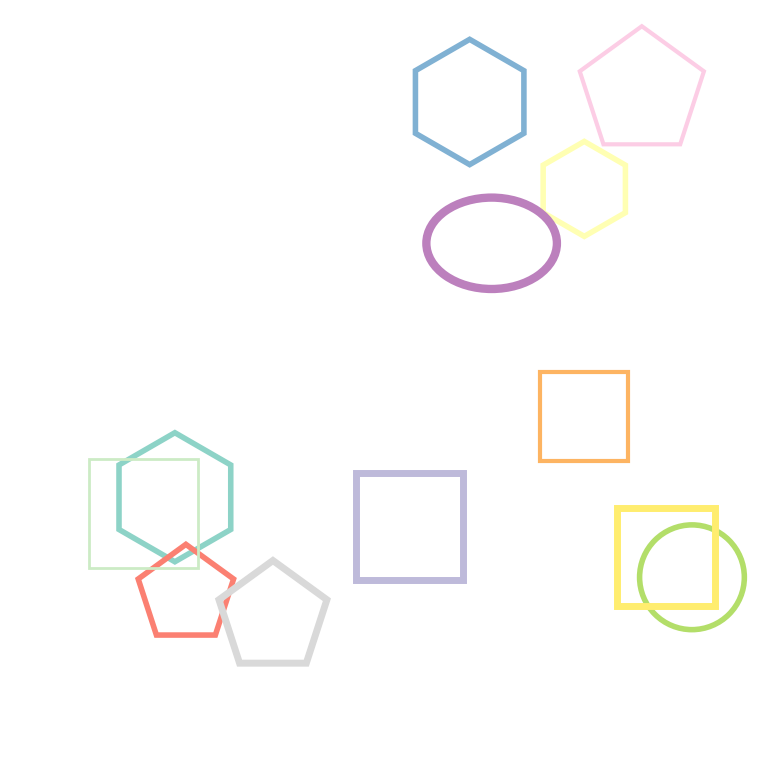[{"shape": "hexagon", "thickness": 2, "radius": 0.42, "center": [0.227, 0.354]}, {"shape": "hexagon", "thickness": 2, "radius": 0.31, "center": [0.759, 0.755]}, {"shape": "square", "thickness": 2.5, "radius": 0.35, "center": [0.532, 0.317]}, {"shape": "pentagon", "thickness": 2, "radius": 0.33, "center": [0.241, 0.228]}, {"shape": "hexagon", "thickness": 2, "radius": 0.41, "center": [0.61, 0.868]}, {"shape": "square", "thickness": 1.5, "radius": 0.29, "center": [0.758, 0.459]}, {"shape": "circle", "thickness": 2, "radius": 0.34, "center": [0.899, 0.25]}, {"shape": "pentagon", "thickness": 1.5, "radius": 0.42, "center": [0.834, 0.881]}, {"shape": "pentagon", "thickness": 2.5, "radius": 0.37, "center": [0.354, 0.198]}, {"shape": "oval", "thickness": 3, "radius": 0.42, "center": [0.638, 0.684]}, {"shape": "square", "thickness": 1, "radius": 0.35, "center": [0.187, 0.333]}, {"shape": "square", "thickness": 2.5, "radius": 0.32, "center": [0.865, 0.276]}]